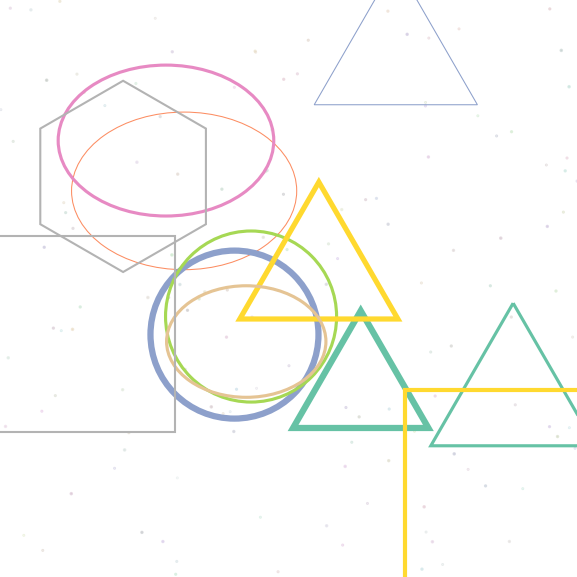[{"shape": "triangle", "thickness": 1.5, "radius": 0.82, "center": [0.889, 0.31]}, {"shape": "triangle", "thickness": 3, "radius": 0.68, "center": [0.625, 0.326]}, {"shape": "oval", "thickness": 0.5, "radius": 0.97, "center": [0.319, 0.669]}, {"shape": "triangle", "thickness": 0.5, "radius": 0.82, "center": [0.685, 0.899]}, {"shape": "circle", "thickness": 3, "radius": 0.73, "center": [0.406, 0.42]}, {"shape": "oval", "thickness": 1.5, "radius": 0.93, "center": [0.287, 0.756]}, {"shape": "circle", "thickness": 1.5, "radius": 0.74, "center": [0.435, 0.451]}, {"shape": "square", "thickness": 2, "radius": 0.94, "center": [0.889, 0.136]}, {"shape": "triangle", "thickness": 2.5, "radius": 0.79, "center": [0.552, 0.526]}, {"shape": "oval", "thickness": 1.5, "radius": 0.69, "center": [0.426, 0.408]}, {"shape": "hexagon", "thickness": 1, "radius": 0.83, "center": [0.213, 0.694]}, {"shape": "square", "thickness": 1, "radius": 0.85, "center": [0.133, 0.421]}]